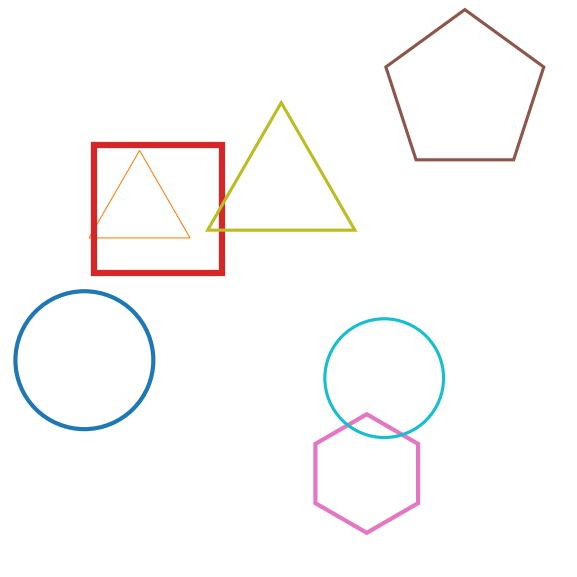[{"shape": "circle", "thickness": 2, "radius": 0.6, "center": [0.146, 0.375]}, {"shape": "triangle", "thickness": 0.5, "radius": 0.5, "center": [0.242, 0.638]}, {"shape": "square", "thickness": 3, "radius": 0.55, "center": [0.273, 0.638]}, {"shape": "pentagon", "thickness": 1.5, "radius": 0.72, "center": [0.805, 0.839]}, {"shape": "hexagon", "thickness": 2, "radius": 0.51, "center": [0.635, 0.179]}, {"shape": "triangle", "thickness": 1.5, "radius": 0.74, "center": [0.487, 0.674]}, {"shape": "circle", "thickness": 1.5, "radius": 0.51, "center": [0.665, 0.344]}]